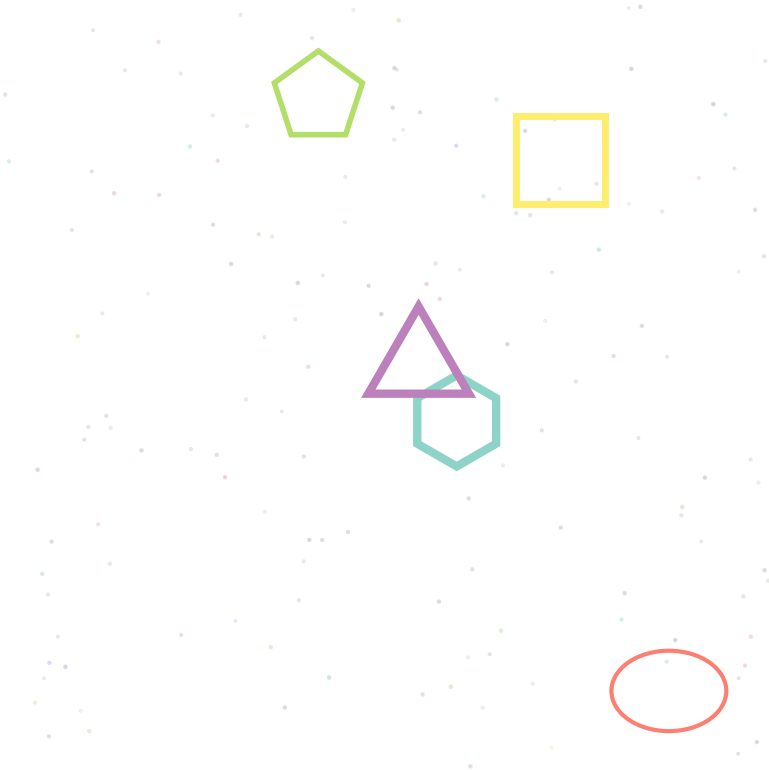[{"shape": "hexagon", "thickness": 3, "radius": 0.3, "center": [0.593, 0.453]}, {"shape": "oval", "thickness": 1.5, "radius": 0.37, "center": [0.869, 0.103]}, {"shape": "pentagon", "thickness": 2, "radius": 0.3, "center": [0.413, 0.874]}, {"shape": "triangle", "thickness": 3, "radius": 0.38, "center": [0.544, 0.526]}, {"shape": "square", "thickness": 2.5, "radius": 0.29, "center": [0.728, 0.792]}]